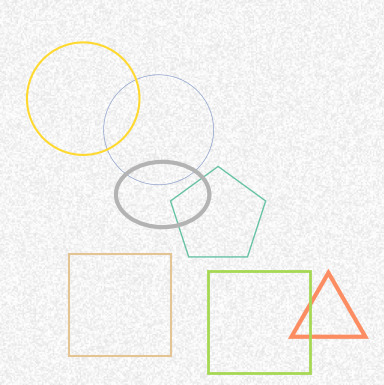[{"shape": "pentagon", "thickness": 1, "radius": 0.65, "center": [0.566, 0.438]}, {"shape": "triangle", "thickness": 3, "radius": 0.55, "center": [0.853, 0.181]}, {"shape": "circle", "thickness": 0.5, "radius": 0.71, "center": [0.412, 0.663]}, {"shape": "square", "thickness": 2, "radius": 0.66, "center": [0.672, 0.164]}, {"shape": "circle", "thickness": 1.5, "radius": 0.73, "center": [0.216, 0.744]}, {"shape": "square", "thickness": 1.5, "radius": 0.66, "center": [0.311, 0.207]}, {"shape": "oval", "thickness": 3, "radius": 0.61, "center": [0.422, 0.495]}]